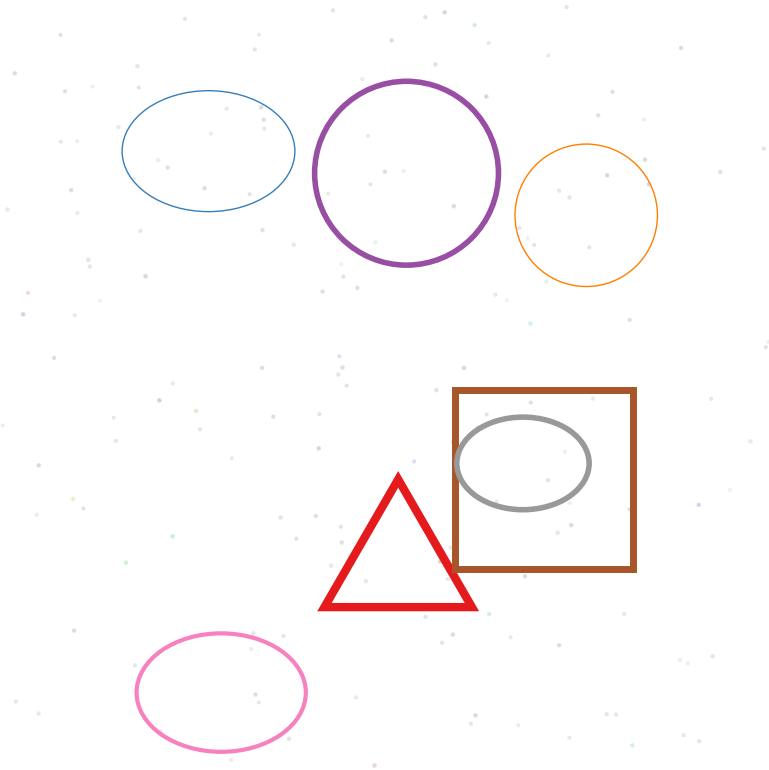[{"shape": "triangle", "thickness": 3, "radius": 0.55, "center": [0.517, 0.267]}, {"shape": "oval", "thickness": 0.5, "radius": 0.56, "center": [0.271, 0.804]}, {"shape": "circle", "thickness": 2, "radius": 0.6, "center": [0.528, 0.775]}, {"shape": "circle", "thickness": 0.5, "radius": 0.46, "center": [0.761, 0.72]}, {"shape": "square", "thickness": 2.5, "radius": 0.58, "center": [0.707, 0.377]}, {"shape": "oval", "thickness": 1.5, "radius": 0.55, "center": [0.287, 0.101]}, {"shape": "oval", "thickness": 2, "radius": 0.43, "center": [0.679, 0.398]}]